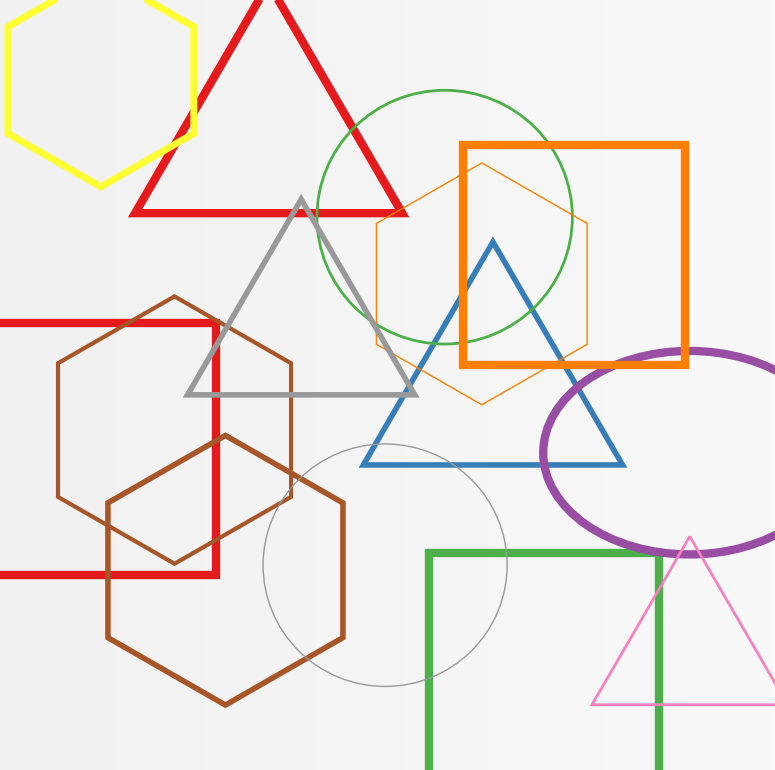[{"shape": "square", "thickness": 3, "radius": 0.82, "center": [0.115, 0.416]}, {"shape": "triangle", "thickness": 3, "radius": 1.0, "center": [0.347, 0.823]}, {"shape": "triangle", "thickness": 2, "radius": 0.97, "center": [0.636, 0.493]}, {"shape": "square", "thickness": 3, "radius": 0.74, "center": [0.702, 0.134]}, {"shape": "circle", "thickness": 1, "radius": 0.82, "center": [0.574, 0.718]}, {"shape": "oval", "thickness": 3, "radius": 0.94, "center": [0.89, 0.412]}, {"shape": "square", "thickness": 3, "radius": 0.71, "center": [0.74, 0.669]}, {"shape": "hexagon", "thickness": 0.5, "radius": 0.79, "center": [0.622, 0.631]}, {"shape": "hexagon", "thickness": 2.5, "radius": 0.69, "center": [0.13, 0.896]}, {"shape": "hexagon", "thickness": 2, "radius": 0.88, "center": [0.291, 0.259]}, {"shape": "hexagon", "thickness": 1.5, "radius": 0.87, "center": [0.225, 0.441]}, {"shape": "triangle", "thickness": 1, "radius": 0.73, "center": [0.89, 0.158]}, {"shape": "triangle", "thickness": 2, "radius": 0.85, "center": [0.389, 0.572]}, {"shape": "circle", "thickness": 0.5, "radius": 0.79, "center": [0.497, 0.266]}]